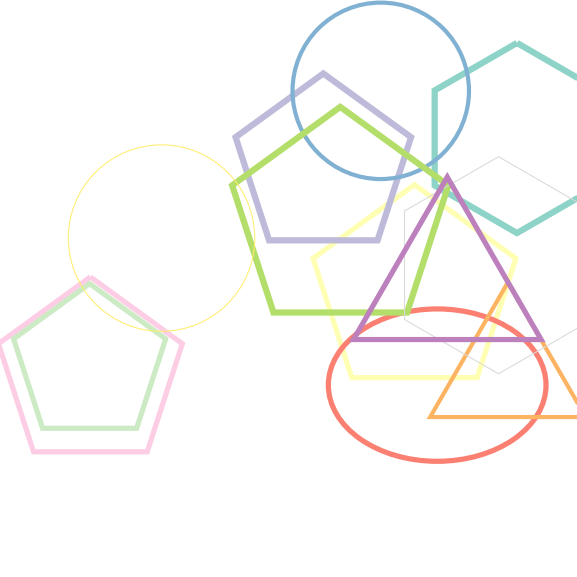[{"shape": "hexagon", "thickness": 3, "radius": 0.82, "center": [0.895, 0.76]}, {"shape": "pentagon", "thickness": 2.5, "radius": 0.92, "center": [0.718, 0.495]}, {"shape": "pentagon", "thickness": 3, "radius": 0.8, "center": [0.56, 0.712]}, {"shape": "oval", "thickness": 2.5, "radius": 0.94, "center": [0.757, 0.332]}, {"shape": "circle", "thickness": 2, "radius": 0.76, "center": [0.659, 0.842]}, {"shape": "triangle", "thickness": 2, "radius": 0.78, "center": [0.88, 0.355]}, {"shape": "pentagon", "thickness": 3, "radius": 0.98, "center": [0.589, 0.617]}, {"shape": "pentagon", "thickness": 2.5, "radius": 0.84, "center": [0.157, 0.352]}, {"shape": "hexagon", "thickness": 0.5, "radius": 0.94, "center": [0.863, 0.54]}, {"shape": "triangle", "thickness": 2.5, "radius": 0.94, "center": [0.775, 0.505]}, {"shape": "pentagon", "thickness": 2.5, "radius": 0.69, "center": [0.155, 0.37]}, {"shape": "circle", "thickness": 0.5, "radius": 0.81, "center": [0.28, 0.587]}]